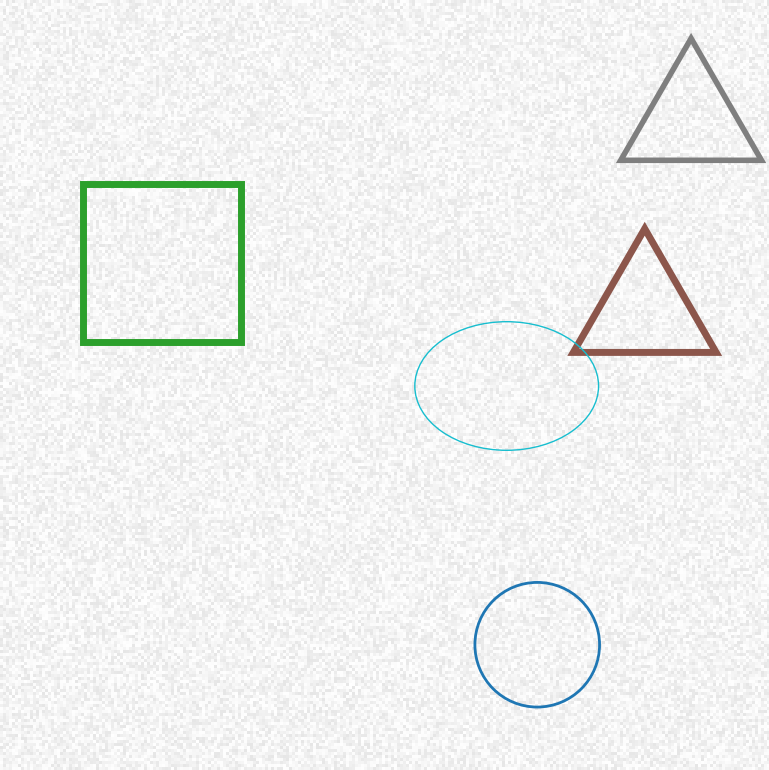[{"shape": "circle", "thickness": 1, "radius": 0.4, "center": [0.698, 0.163]}, {"shape": "square", "thickness": 2.5, "radius": 0.51, "center": [0.21, 0.658]}, {"shape": "triangle", "thickness": 2.5, "radius": 0.54, "center": [0.837, 0.596]}, {"shape": "triangle", "thickness": 2, "radius": 0.53, "center": [0.898, 0.845]}, {"shape": "oval", "thickness": 0.5, "radius": 0.6, "center": [0.658, 0.499]}]